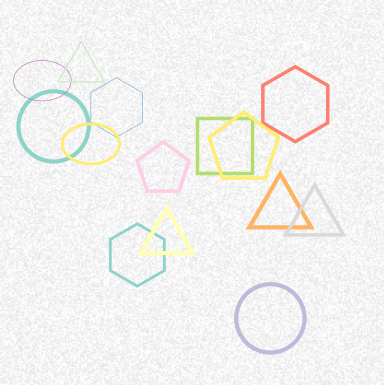[{"shape": "circle", "thickness": 3, "radius": 0.46, "center": [0.139, 0.672]}, {"shape": "hexagon", "thickness": 2, "radius": 0.4, "center": [0.357, 0.338]}, {"shape": "triangle", "thickness": 3, "radius": 0.39, "center": [0.433, 0.381]}, {"shape": "circle", "thickness": 3, "radius": 0.44, "center": [0.702, 0.173]}, {"shape": "hexagon", "thickness": 2.5, "radius": 0.49, "center": [0.767, 0.729]}, {"shape": "hexagon", "thickness": 0.5, "radius": 0.39, "center": [0.303, 0.721]}, {"shape": "triangle", "thickness": 3, "radius": 0.46, "center": [0.728, 0.456]}, {"shape": "square", "thickness": 2.5, "radius": 0.35, "center": [0.583, 0.622]}, {"shape": "pentagon", "thickness": 2.5, "radius": 0.35, "center": [0.424, 0.561]}, {"shape": "triangle", "thickness": 2.5, "radius": 0.43, "center": [0.817, 0.433]}, {"shape": "oval", "thickness": 0.5, "radius": 0.37, "center": [0.11, 0.79]}, {"shape": "triangle", "thickness": 1, "radius": 0.35, "center": [0.211, 0.822]}, {"shape": "pentagon", "thickness": 2.5, "radius": 0.47, "center": [0.633, 0.614]}, {"shape": "oval", "thickness": 2, "radius": 0.37, "center": [0.236, 0.626]}]